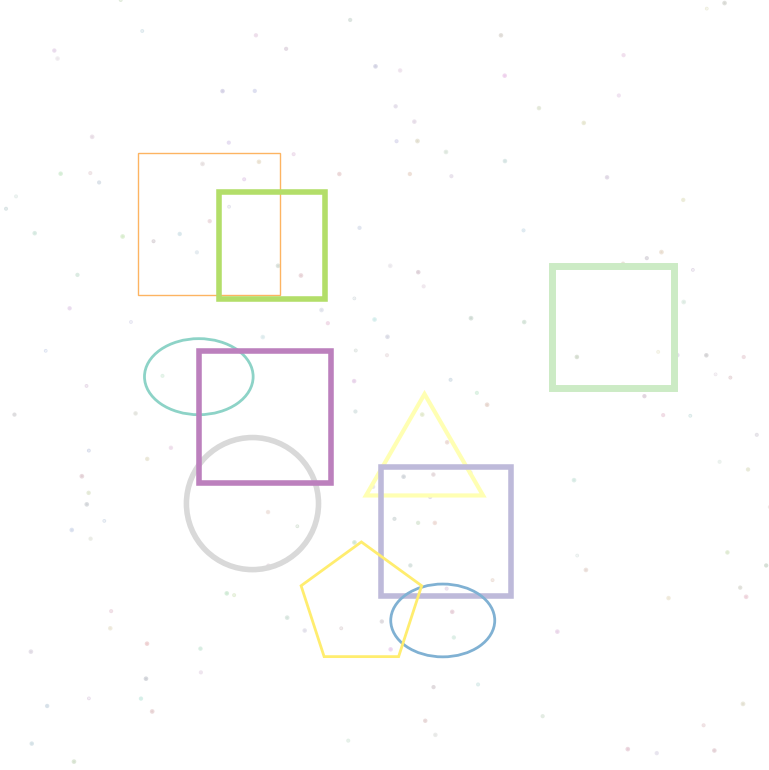[{"shape": "oval", "thickness": 1, "radius": 0.35, "center": [0.258, 0.511]}, {"shape": "triangle", "thickness": 1.5, "radius": 0.44, "center": [0.551, 0.4]}, {"shape": "square", "thickness": 2, "radius": 0.42, "center": [0.579, 0.31]}, {"shape": "oval", "thickness": 1, "radius": 0.34, "center": [0.575, 0.194]}, {"shape": "square", "thickness": 0.5, "radius": 0.46, "center": [0.271, 0.709]}, {"shape": "square", "thickness": 2, "radius": 0.35, "center": [0.353, 0.681]}, {"shape": "circle", "thickness": 2, "radius": 0.43, "center": [0.328, 0.346]}, {"shape": "square", "thickness": 2, "radius": 0.43, "center": [0.345, 0.459]}, {"shape": "square", "thickness": 2.5, "radius": 0.39, "center": [0.796, 0.575]}, {"shape": "pentagon", "thickness": 1, "radius": 0.41, "center": [0.469, 0.214]}]